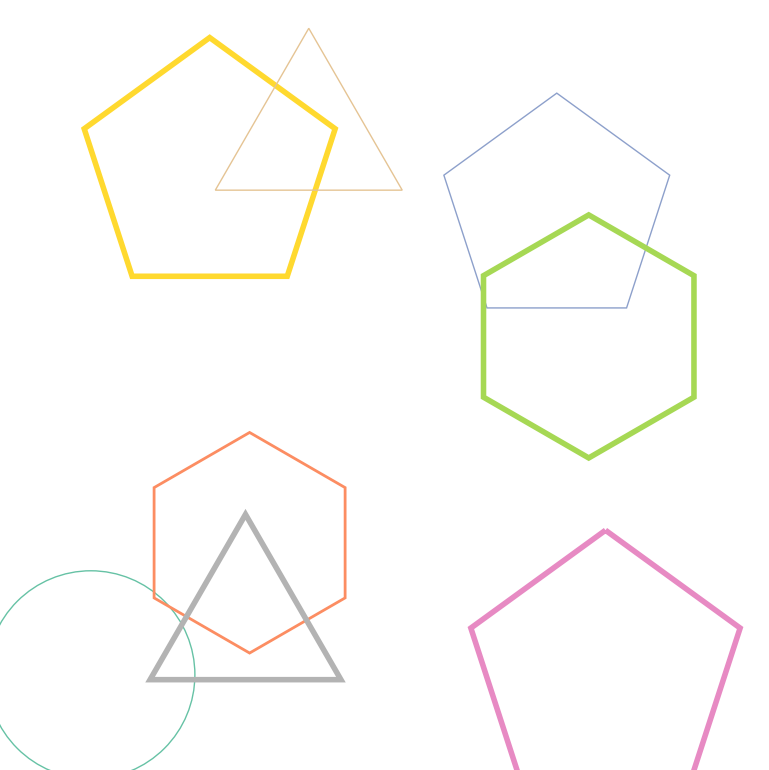[{"shape": "circle", "thickness": 0.5, "radius": 0.68, "center": [0.118, 0.124]}, {"shape": "hexagon", "thickness": 1, "radius": 0.72, "center": [0.324, 0.295]}, {"shape": "pentagon", "thickness": 0.5, "radius": 0.77, "center": [0.723, 0.725]}, {"shape": "pentagon", "thickness": 2, "radius": 0.92, "center": [0.786, 0.128]}, {"shape": "hexagon", "thickness": 2, "radius": 0.79, "center": [0.765, 0.563]}, {"shape": "pentagon", "thickness": 2, "radius": 0.86, "center": [0.272, 0.78]}, {"shape": "triangle", "thickness": 0.5, "radius": 0.7, "center": [0.401, 0.823]}, {"shape": "triangle", "thickness": 2, "radius": 0.72, "center": [0.319, 0.189]}]